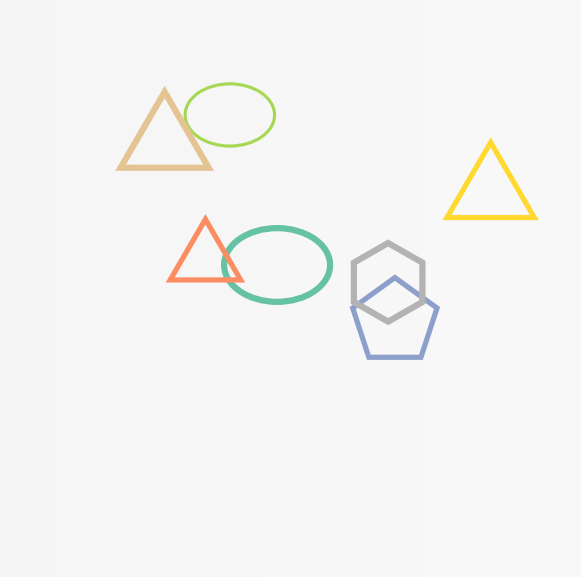[{"shape": "oval", "thickness": 3, "radius": 0.46, "center": [0.477, 0.54]}, {"shape": "triangle", "thickness": 2.5, "radius": 0.35, "center": [0.353, 0.549]}, {"shape": "pentagon", "thickness": 2.5, "radius": 0.38, "center": [0.679, 0.442]}, {"shape": "oval", "thickness": 1.5, "radius": 0.38, "center": [0.395, 0.8]}, {"shape": "triangle", "thickness": 2.5, "radius": 0.43, "center": [0.844, 0.666]}, {"shape": "triangle", "thickness": 3, "radius": 0.44, "center": [0.283, 0.752]}, {"shape": "hexagon", "thickness": 3, "radius": 0.34, "center": [0.668, 0.51]}]